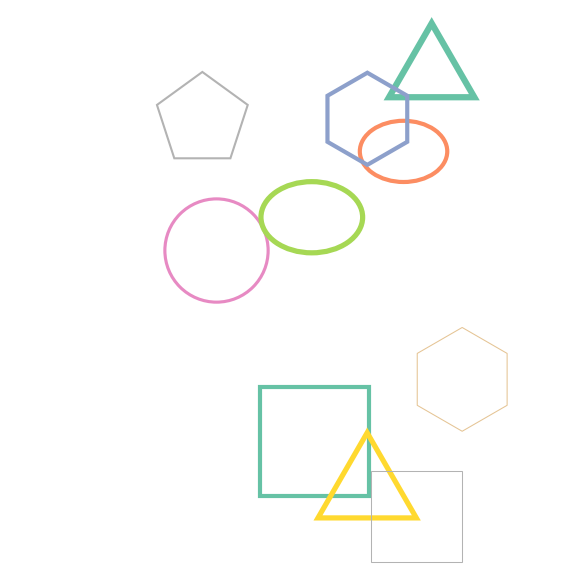[{"shape": "triangle", "thickness": 3, "radius": 0.43, "center": [0.747, 0.873]}, {"shape": "square", "thickness": 2, "radius": 0.47, "center": [0.545, 0.234]}, {"shape": "oval", "thickness": 2, "radius": 0.38, "center": [0.699, 0.737]}, {"shape": "hexagon", "thickness": 2, "radius": 0.4, "center": [0.636, 0.793]}, {"shape": "circle", "thickness": 1.5, "radius": 0.45, "center": [0.375, 0.565]}, {"shape": "oval", "thickness": 2.5, "radius": 0.44, "center": [0.54, 0.623]}, {"shape": "triangle", "thickness": 2.5, "radius": 0.49, "center": [0.636, 0.151]}, {"shape": "hexagon", "thickness": 0.5, "radius": 0.45, "center": [0.8, 0.342]}, {"shape": "square", "thickness": 0.5, "radius": 0.39, "center": [0.721, 0.105]}, {"shape": "pentagon", "thickness": 1, "radius": 0.41, "center": [0.35, 0.792]}]